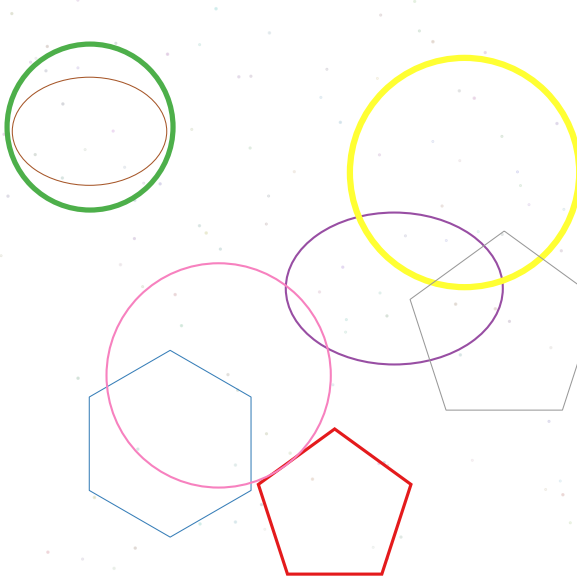[{"shape": "pentagon", "thickness": 1.5, "radius": 0.69, "center": [0.579, 0.117]}, {"shape": "hexagon", "thickness": 0.5, "radius": 0.81, "center": [0.295, 0.231]}, {"shape": "circle", "thickness": 2.5, "radius": 0.72, "center": [0.156, 0.779]}, {"shape": "oval", "thickness": 1, "radius": 0.94, "center": [0.683, 0.5]}, {"shape": "circle", "thickness": 3, "radius": 0.99, "center": [0.804, 0.7]}, {"shape": "oval", "thickness": 0.5, "radius": 0.67, "center": [0.155, 0.772]}, {"shape": "circle", "thickness": 1, "radius": 0.97, "center": [0.379, 0.349]}, {"shape": "pentagon", "thickness": 0.5, "radius": 0.86, "center": [0.873, 0.428]}]